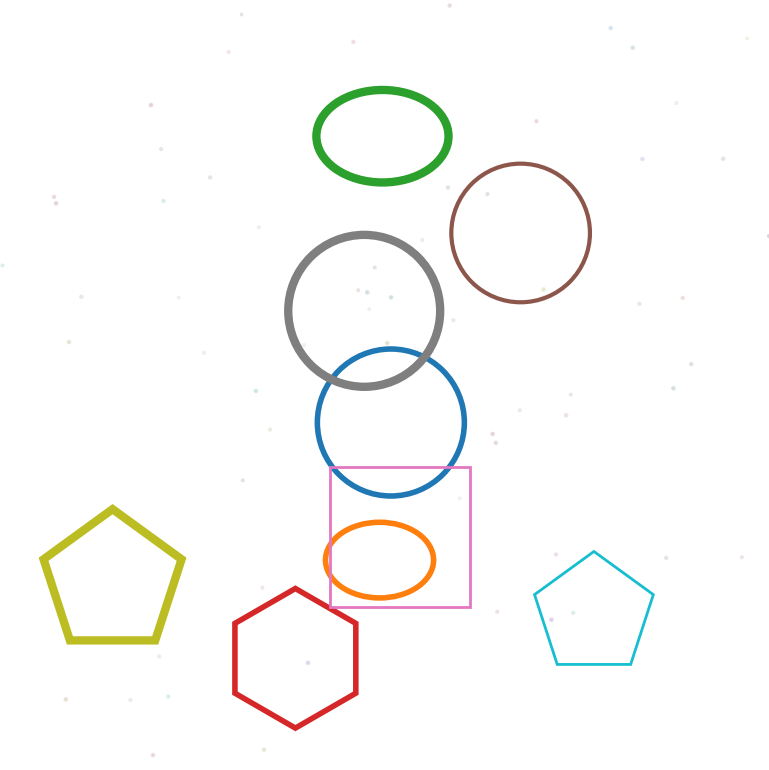[{"shape": "circle", "thickness": 2, "radius": 0.48, "center": [0.508, 0.451]}, {"shape": "oval", "thickness": 2, "radius": 0.35, "center": [0.493, 0.273]}, {"shape": "oval", "thickness": 3, "radius": 0.43, "center": [0.497, 0.823]}, {"shape": "hexagon", "thickness": 2, "radius": 0.45, "center": [0.384, 0.145]}, {"shape": "circle", "thickness": 1.5, "radius": 0.45, "center": [0.676, 0.697]}, {"shape": "square", "thickness": 1, "radius": 0.46, "center": [0.52, 0.303]}, {"shape": "circle", "thickness": 3, "radius": 0.49, "center": [0.473, 0.596]}, {"shape": "pentagon", "thickness": 3, "radius": 0.47, "center": [0.146, 0.245]}, {"shape": "pentagon", "thickness": 1, "radius": 0.41, "center": [0.771, 0.203]}]